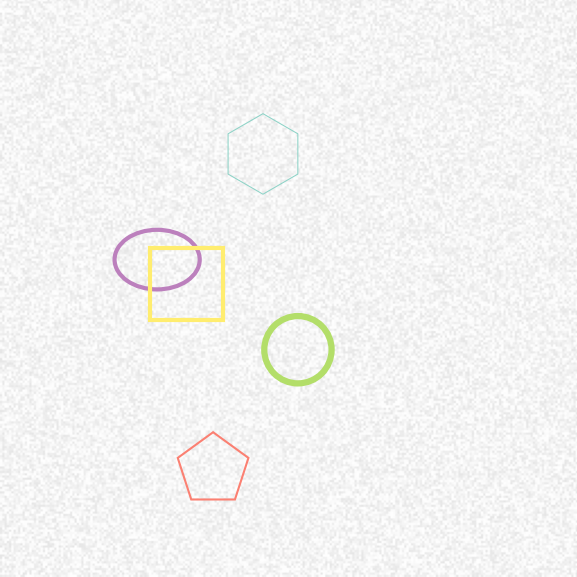[{"shape": "hexagon", "thickness": 0.5, "radius": 0.35, "center": [0.455, 0.733]}, {"shape": "pentagon", "thickness": 1, "radius": 0.32, "center": [0.369, 0.186]}, {"shape": "circle", "thickness": 3, "radius": 0.29, "center": [0.516, 0.394]}, {"shape": "oval", "thickness": 2, "radius": 0.37, "center": [0.272, 0.55]}, {"shape": "square", "thickness": 2, "radius": 0.31, "center": [0.322, 0.508]}]